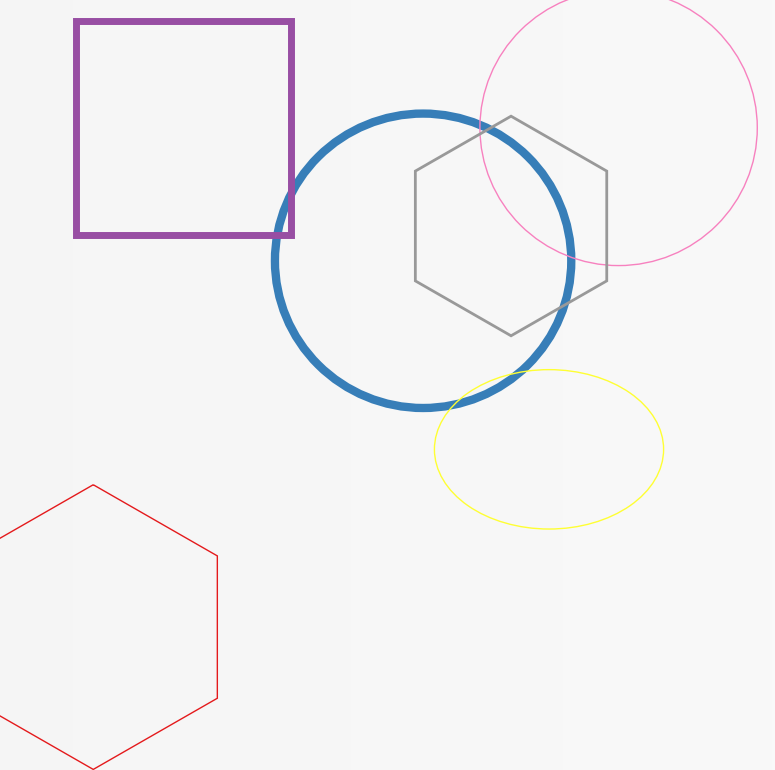[{"shape": "hexagon", "thickness": 0.5, "radius": 0.92, "center": [0.12, 0.186]}, {"shape": "circle", "thickness": 3, "radius": 0.96, "center": [0.546, 0.661]}, {"shape": "square", "thickness": 2.5, "radius": 0.69, "center": [0.237, 0.834]}, {"shape": "oval", "thickness": 0.5, "radius": 0.74, "center": [0.708, 0.416]}, {"shape": "circle", "thickness": 0.5, "radius": 0.89, "center": [0.798, 0.834]}, {"shape": "hexagon", "thickness": 1, "radius": 0.71, "center": [0.659, 0.707]}]